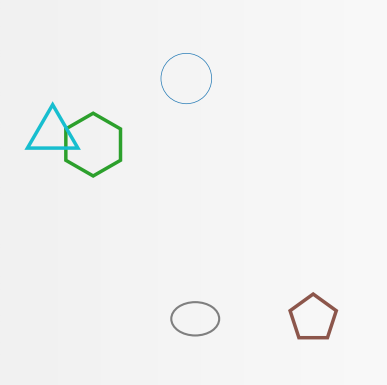[{"shape": "circle", "thickness": 0.5, "radius": 0.33, "center": [0.481, 0.796]}, {"shape": "hexagon", "thickness": 2.5, "radius": 0.41, "center": [0.24, 0.624]}, {"shape": "pentagon", "thickness": 2.5, "radius": 0.31, "center": [0.808, 0.174]}, {"shape": "oval", "thickness": 1.5, "radius": 0.31, "center": [0.504, 0.172]}, {"shape": "triangle", "thickness": 2.5, "radius": 0.38, "center": [0.136, 0.653]}]